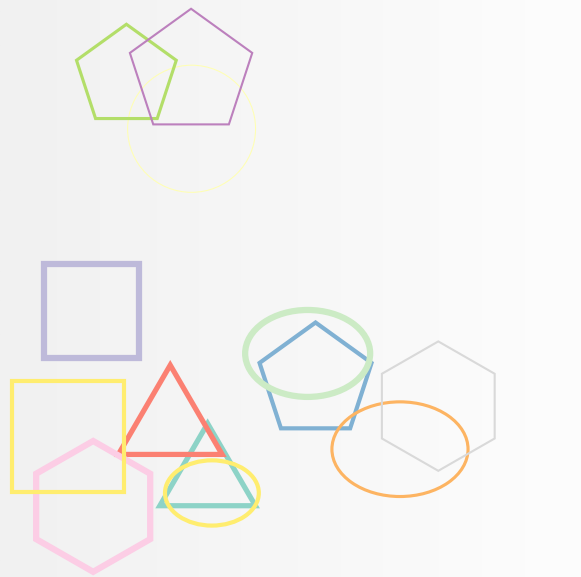[{"shape": "triangle", "thickness": 2.5, "radius": 0.47, "center": [0.357, 0.171]}, {"shape": "circle", "thickness": 0.5, "radius": 0.55, "center": [0.33, 0.776]}, {"shape": "square", "thickness": 3, "radius": 0.41, "center": [0.157, 0.46]}, {"shape": "triangle", "thickness": 2.5, "radius": 0.52, "center": [0.293, 0.264]}, {"shape": "pentagon", "thickness": 2, "radius": 0.51, "center": [0.543, 0.339]}, {"shape": "oval", "thickness": 1.5, "radius": 0.59, "center": [0.688, 0.221]}, {"shape": "pentagon", "thickness": 1.5, "radius": 0.45, "center": [0.217, 0.867]}, {"shape": "hexagon", "thickness": 3, "radius": 0.57, "center": [0.16, 0.122]}, {"shape": "hexagon", "thickness": 1, "radius": 0.56, "center": [0.754, 0.296]}, {"shape": "pentagon", "thickness": 1, "radius": 0.55, "center": [0.329, 0.873]}, {"shape": "oval", "thickness": 3, "radius": 0.54, "center": [0.529, 0.387]}, {"shape": "square", "thickness": 2, "radius": 0.48, "center": [0.117, 0.244]}, {"shape": "oval", "thickness": 2, "radius": 0.4, "center": [0.365, 0.146]}]